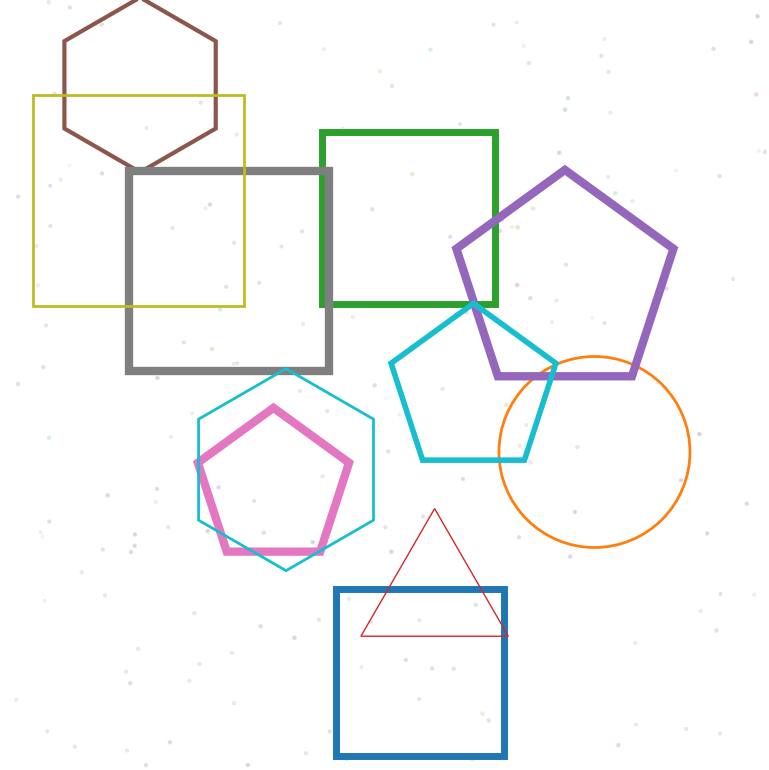[{"shape": "square", "thickness": 2.5, "radius": 0.54, "center": [0.545, 0.126]}, {"shape": "circle", "thickness": 1, "radius": 0.62, "center": [0.772, 0.413]}, {"shape": "square", "thickness": 2.5, "radius": 0.56, "center": [0.53, 0.717]}, {"shape": "triangle", "thickness": 0.5, "radius": 0.55, "center": [0.564, 0.229]}, {"shape": "pentagon", "thickness": 3, "radius": 0.74, "center": [0.734, 0.631]}, {"shape": "hexagon", "thickness": 1.5, "radius": 0.57, "center": [0.182, 0.89]}, {"shape": "pentagon", "thickness": 3, "radius": 0.52, "center": [0.355, 0.367]}, {"shape": "square", "thickness": 3, "radius": 0.65, "center": [0.297, 0.648]}, {"shape": "square", "thickness": 1, "radius": 0.69, "center": [0.18, 0.739]}, {"shape": "pentagon", "thickness": 2, "radius": 0.56, "center": [0.615, 0.493]}, {"shape": "hexagon", "thickness": 1, "radius": 0.66, "center": [0.371, 0.39]}]